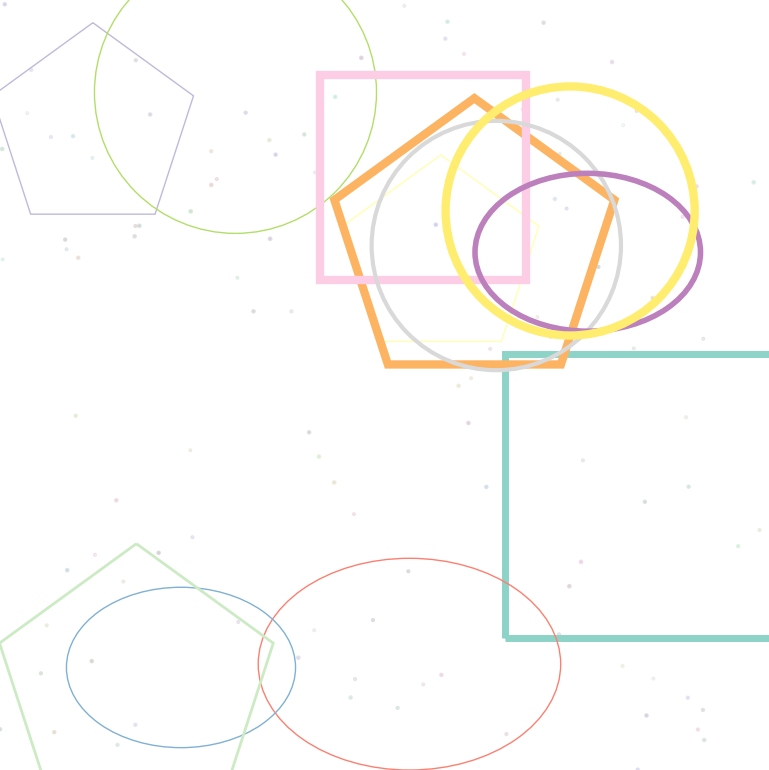[{"shape": "square", "thickness": 2.5, "radius": 0.92, "center": [0.84, 0.355]}, {"shape": "pentagon", "thickness": 0.5, "radius": 0.67, "center": [0.572, 0.665]}, {"shape": "pentagon", "thickness": 0.5, "radius": 0.69, "center": [0.121, 0.833]}, {"shape": "oval", "thickness": 0.5, "radius": 0.98, "center": [0.532, 0.137]}, {"shape": "oval", "thickness": 0.5, "radius": 0.74, "center": [0.235, 0.133]}, {"shape": "pentagon", "thickness": 3, "radius": 0.96, "center": [0.616, 0.681]}, {"shape": "circle", "thickness": 0.5, "radius": 0.92, "center": [0.306, 0.88]}, {"shape": "square", "thickness": 3, "radius": 0.67, "center": [0.55, 0.769]}, {"shape": "circle", "thickness": 1.5, "radius": 0.81, "center": [0.645, 0.681]}, {"shape": "oval", "thickness": 2, "radius": 0.73, "center": [0.763, 0.672]}, {"shape": "pentagon", "thickness": 1, "radius": 0.93, "center": [0.177, 0.107]}, {"shape": "circle", "thickness": 3, "radius": 0.81, "center": [0.74, 0.726]}]